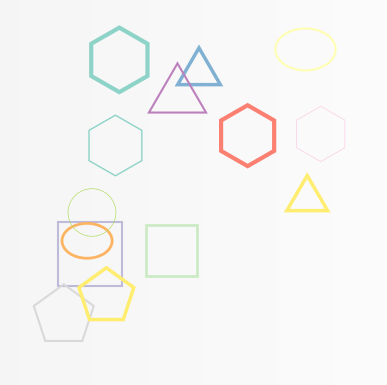[{"shape": "hexagon", "thickness": 3, "radius": 0.42, "center": [0.308, 0.844]}, {"shape": "hexagon", "thickness": 1, "radius": 0.39, "center": [0.298, 0.622]}, {"shape": "oval", "thickness": 1.5, "radius": 0.39, "center": [0.788, 0.872]}, {"shape": "square", "thickness": 1.5, "radius": 0.41, "center": [0.232, 0.34]}, {"shape": "hexagon", "thickness": 3, "radius": 0.4, "center": [0.639, 0.648]}, {"shape": "triangle", "thickness": 2.5, "radius": 0.32, "center": [0.514, 0.812]}, {"shape": "oval", "thickness": 2, "radius": 0.32, "center": [0.225, 0.375]}, {"shape": "circle", "thickness": 0.5, "radius": 0.31, "center": [0.237, 0.448]}, {"shape": "hexagon", "thickness": 0.5, "radius": 0.36, "center": [0.828, 0.652]}, {"shape": "pentagon", "thickness": 1.5, "radius": 0.41, "center": [0.165, 0.18]}, {"shape": "triangle", "thickness": 1.5, "radius": 0.43, "center": [0.458, 0.75]}, {"shape": "square", "thickness": 2, "radius": 0.33, "center": [0.442, 0.35]}, {"shape": "pentagon", "thickness": 2.5, "radius": 0.37, "center": [0.275, 0.23]}, {"shape": "triangle", "thickness": 2.5, "radius": 0.3, "center": [0.793, 0.483]}]